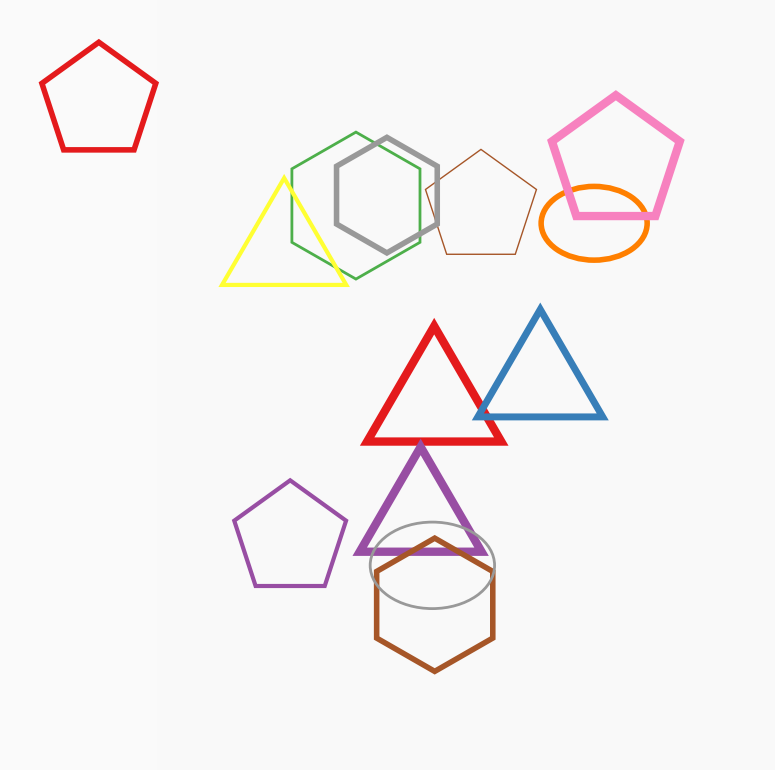[{"shape": "triangle", "thickness": 3, "radius": 0.5, "center": [0.56, 0.477]}, {"shape": "pentagon", "thickness": 2, "radius": 0.39, "center": [0.128, 0.868]}, {"shape": "triangle", "thickness": 2.5, "radius": 0.47, "center": [0.697, 0.505]}, {"shape": "hexagon", "thickness": 1, "radius": 0.48, "center": [0.459, 0.733]}, {"shape": "pentagon", "thickness": 1.5, "radius": 0.38, "center": [0.374, 0.3]}, {"shape": "triangle", "thickness": 3, "radius": 0.45, "center": [0.543, 0.329]}, {"shape": "oval", "thickness": 2, "radius": 0.34, "center": [0.767, 0.71]}, {"shape": "triangle", "thickness": 1.5, "radius": 0.46, "center": [0.367, 0.676]}, {"shape": "pentagon", "thickness": 0.5, "radius": 0.38, "center": [0.621, 0.731]}, {"shape": "hexagon", "thickness": 2, "radius": 0.43, "center": [0.561, 0.215]}, {"shape": "pentagon", "thickness": 3, "radius": 0.43, "center": [0.795, 0.79]}, {"shape": "hexagon", "thickness": 2, "radius": 0.38, "center": [0.499, 0.747]}, {"shape": "oval", "thickness": 1, "radius": 0.4, "center": [0.558, 0.266]}]